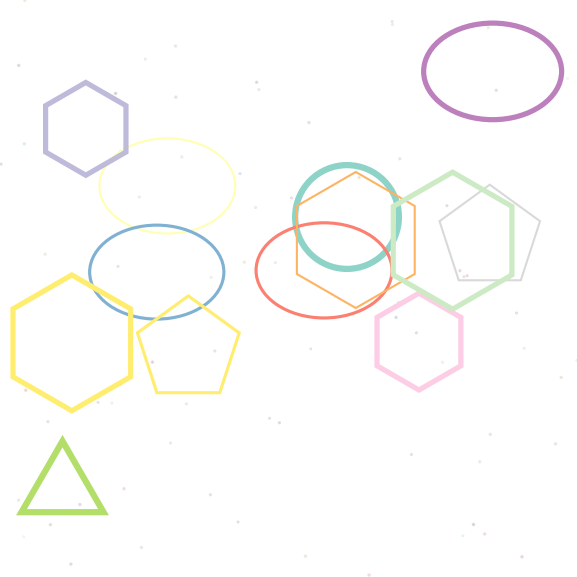[{"shape": "circle", "thickness": 3, "radius": 0.45, "center": [0.601, 0.623]}, {"shape": "oval", "thickness": 1, "radius": 0.59, "center": [0.29, 0.677]}, {"shape": "hexagon", "thickness": 2.5, "radius": 0.4, "center": [0.149, 0.776]}, {"shape": "oval", "thickness": 1.5, "radius": 0.59, "center": [0.561, 0.531]}, {"shape": "oval", "thickness": 1.5, "radius": 0.58, "center": [0.271, 0.528]}, {"shape": "hexagon", "thickness": 1, "radius": 0.59, "center": [0.616, 0.584]}, {"shape": "triangle", "thickness": 3, "radius": 0.41, "center": [0.108, 0.153]}, {"shape": "hexagon", "thickness": 2.5, "radius": 0.42, "center": [0.725, 0.408]}, {"shape": "pentagon", "thickness": 1, "radius": 0.46, "center": [0.848, 0.588]}, {"shape": "oval", "thickness": 2.5, "radius": 0.6, "center": [0.853, 0.876]}, {"shape": "hexagon", "thickness": 2.5, "radius": 0.59, "center": [0.784, 0.582]}, {"shape": "hexagon", "thickness": 2.5, "radius": 0.59, "center": [0.124, 0.405]}, {"shape": "pentagon", "thickness": 1.5, "radius": 0.46, "center": [0.326, 0.394]}]